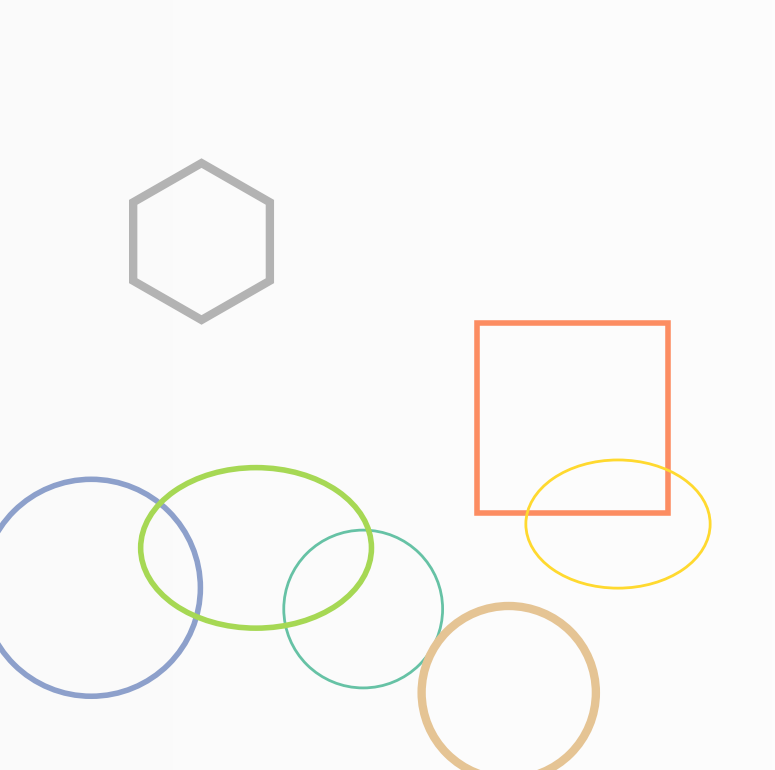[{"shape": "circle", "thickness": 1, "radius": 0.51, "center": [0.469, 0.209]}, {"shape": "square", "thickness": 2, "radius": 0.61, "center": [0.738, 0.457]}, {"shape": "circle", "thickness": 2, "radius": 0.7, "center": [0.118, 0.237]}, {"shape": "oval", "thickness": 2, "radius": 0.74, "center": [0.33, 0.288]}, {"shape": "oval", "thickness": 1, "radius": 0.59, "center": [0.797, 0.319]}, {"shape": "circle", "thickness": 3, "radius": 0.56, "center": [0.656, 0.101]}, {"shape": "hexagon", "thickness": 3, "radius": 0.51, "center": [0.26, 0.686]}]